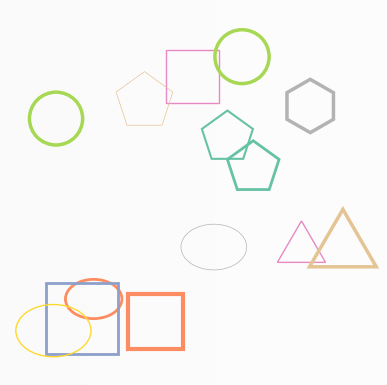[{"shape": "pentagon", "thickness": 2, "radius": 0.35, "center": [0.654, 0.564]}, {"shape": "pentagon", "thickness": 1.5, "radius": 0.35, "center": [0.587, 0.644]}, {"shape": "oval", "thickness": 2, "radius": 0.36, "center": [0.242, 0.223]}, {"shape": "square", "thickness": 3, "radius": 0.36, "center": [0.401, 0.165]}, {"shape": "square", "thickness": 2, "radius": 0.46, "center": [0.212, 0.172]}, {"shape": "square", "thickness": 1, "radius": 0.34, "center": [0.496, 0.8]}, {"shape": "triangle", "thickness": 1, "radius": 0.36, "center": [0.778, 0.354]}, {"shape": "circle", "thickness": 2.5, "radius": 0.34, "center": [0.145, 0.692]}, {"shape": "circle", "thickness": 2.5, "radius": 0.35, "center": [0.625, 0.853]}, {"shape": "oval", "thickness": 1, "radius": 0.48, "center": [0.138, 0.141]}, {"shape": "pentagon", "thickness": 0.5, "radius": 0.38, "center": [0.373, 0.737]}, {"shape": "triangle", "thickness": 2.5, "radius": 0.5, "center": [0.885, 0.357]}, {"shape": "hexagon", "thickness": 2.5, "radius": 0.35, "center": [0.801, 0.725]}, {"shape": "oval", "thickness": 0.5, "radius": 0.42, "center": [0.552, 0.358]}]